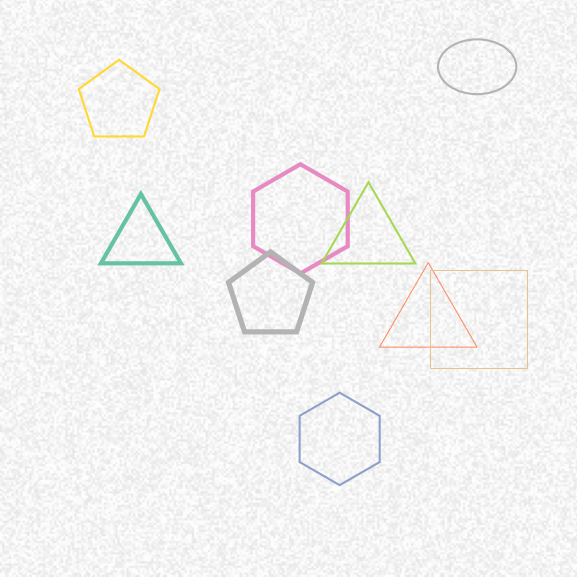[{"shape": "triangle", "thickness": 2, "radius": 0.4, "center": [0.244, 0.583]}, {"shape": "triangle", "thickness": 0.5, "radius": 0.49, "center": [0.742, 0.447]}, {"shape": "hexagon", "thickness": 1, "radius": 0.4, "center": [0.588, 0.239]}, {"shape": "hexagon", "thickness": 2, "radius": 0.47, "center": [0.52, 0.62]}, {"shape": "triangle", "thickness": 1, "radius": 0.47, "center": [0.638, 0.59]}, {"shape": "pentagon", "thickness": 1, "radius": 0.37, "center": [0.206, 0.822]}, {"shape": "square", "thickness": 0.5, "radius": 0.42, "center": [0.829, 0.447]}, {"shape": "pentagon", "thickness": 2.5, "radius": 0.38, "center": [0.469, 0.486]}, {"shape": "oval", "thickness": 1, "radius": 0.34, "center": [0.826, 0.884]}]